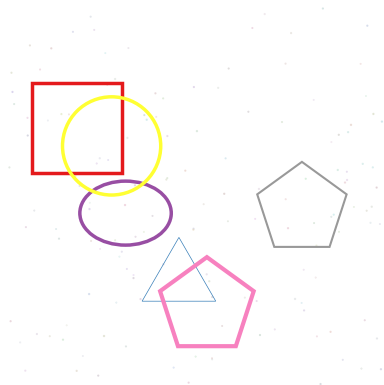[{"shape": "square", "thickness": 2.5, "radius": 0.58, "center": [0.201, 0.668]}, {"shape": "triangle", "thickness": 0.5, "radius": 0.55, "center": [0.465, 0.273]}, {"shape": "oval", "thickness": 2.5, "radius": 0.59, "center": [0.326, 0.446]}, {"shape": "circle", "thickness": 2.5, "radius": 0.64, "center": [0.29, 0.621]}, {"shape": "pentagon", "thickness": 3, "radius": 0.64, "center": [0.537, 0.204]}, {"shape": "pentagon", "thickness": 1.5, "radius": 0.61, "center": [0.784, 0.457]}]